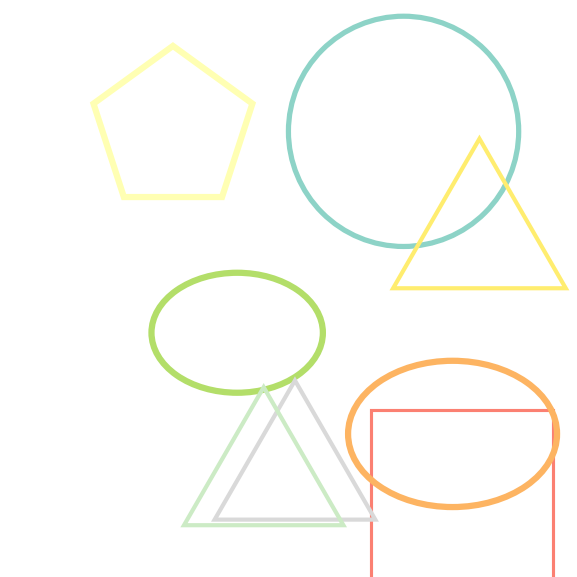[{"shape": "circle", "thickness": 2.5, "radius": 1.0, "center": [0.699, 0.772]}, {"shape": "pentagon", "thickness": 3, "radius": 0.72, "center": [0.299, 0.775]}, {"shape": "square", "thickness": 1.5, "radius": 0.79, "center": [0.8, 0.132]}, {"shape": "oval", "thickness": 3, "radius": 0.9, "center": [0.784, 0.248]}, {"shape": "oval", "thickness": 3, "radius": 0.74, "center": [0.411, 0.423]}, {"shape": "triangle", "thickness": 2, "radius": 0.8, "center": [0.511, 0.18]}, {"shape": "triangle", "thickness": 2, "radius": 0.8, "center": [0.457, 0.169]}, {"shape": "triangle", "thickness": 2, "radius": 0.86, "center": [0.83, 0.586]}]